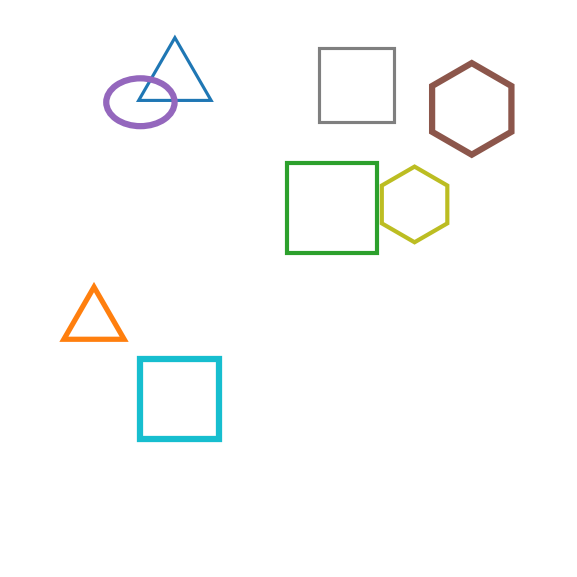[{"shape": "triangle", "thickness": 1.5, "radius": 0.36, "center": [0.303, 0.861]}, {"shape": "triangle", "thickness": 2.5, "radius": 0.3, "center": [0.163, 0.442]}, {"shape": "square", "thickness": 2, "radius": 0.39, "center": [0.575, 0.639]}, {"shape": "oval", "thickness": 3, "radius": 0.3, "center": [0.243, 0.822]}, {"shape": "hexagon", "thickness": 3, "radius": 0.4, "center": [0.817, 0.811]}, {"shape": "square", "thickness": 1.5, "radius": 0.32, "center": [0.617, 0.852]}, {"shape": "hexagon", "thickness": 2, "radius": 0.33, "center": [0.718, 0.645]}, {"shape": "square", "thickness": 3, "radius": 0.35, "center": [0.311, 0.308]}]